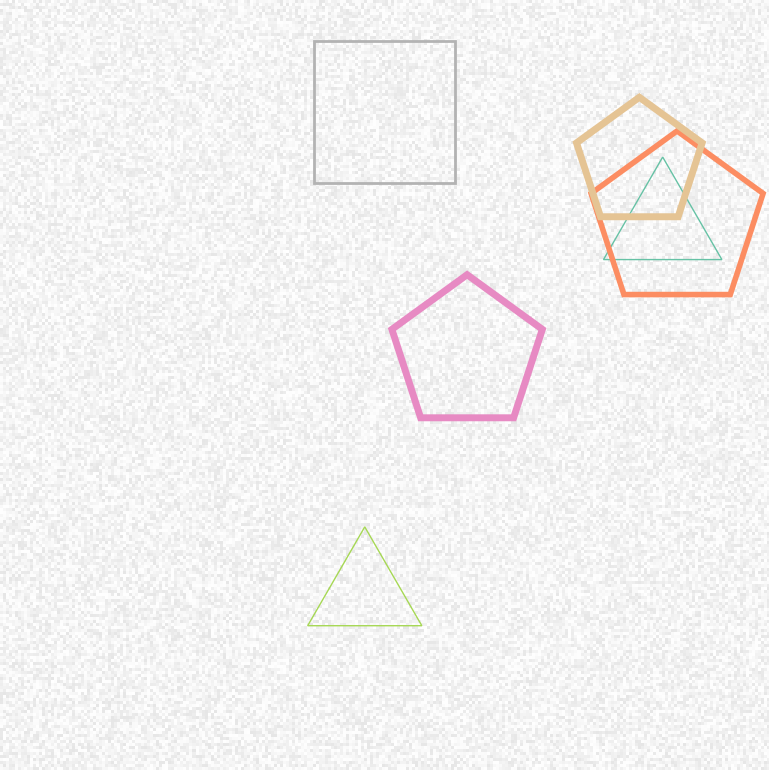[{"shape": "triangle", "thickness": 0.5, "radius": 0.44, "center": [0.861, 0.707]}, {"shape": "pentagon", "thickness": 2, "radius": 0.59, "center": [0.879, 0.712]}, {"shape": "pentagon", "thickness": 2.5, "radius": 0.51, "center": [0.607, 0.541]}, {"shape": "triangle", "thickness": 0.5, "radius": 0.43, "center": [0.474, 0.23]}, {"shape": "pentagon", "thickness": 2.5, "radius": 0.43, "center": [0.83, 0.788]}, {"shape": "square", "thickness": 1, "radius": 0.46, "center": [0.5, 0.855]}]